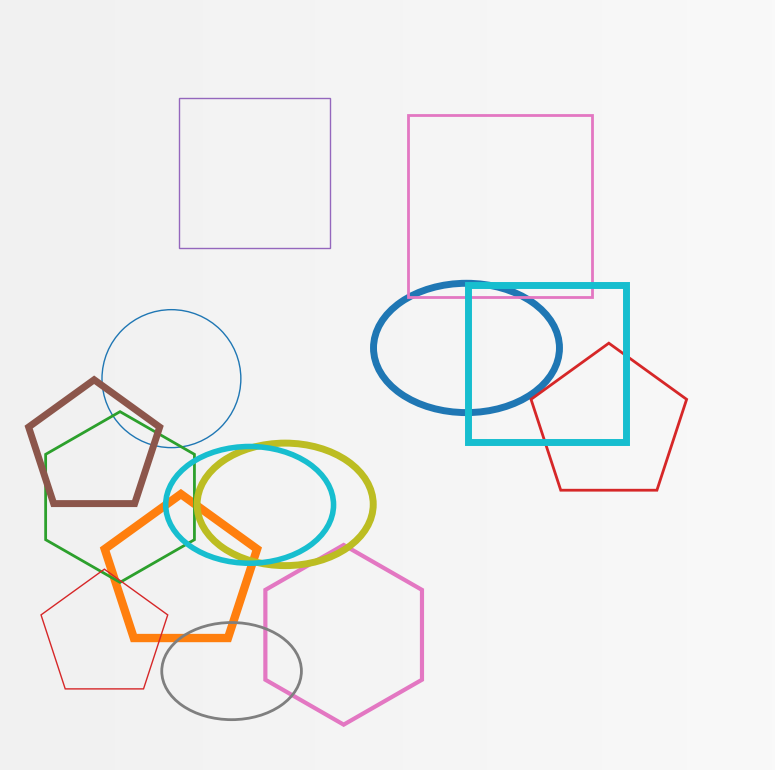[{"shape": "oval", "thickness": 2.5, "radius": 0.6, "center": [0.602, 0.548]}, {"shape": "circle", "thickness": 0.5, "radius": 0.45, "center": [0.221, 0.508]}, {"shape": "pentagon", "thickness": 3, "radius": 0.52, "center": [0.233, 0.255]}, {"shape": "hexagon", "thickness": 1, "radius": 0.55, "center": [0.155, 0.355]}, {"shape": "pentagon", "thickness": 0.5, "radius": 0.43, "center": [0.135, 0.175]}, {"shape": "pentagon", "thickness": 1, "radius": 0.53, "center": [0.786, 0.449]}, {"shape": "square", "thickness": 0.5, "radius": 0.49, "center": [0.328, 0.775]}, {"shape": "pentagon", "thickness": 2.5, "radius": 0.44, "center": [0.121, 0.418]}, {"shape": "square", "thickness": 1, "radius": 0.59, "center": [0.645, 0.733]}, {"shape": "hexagon", "thickness": 1.5, "radius": 0.58, "center": [0.443, 0.176]}, {"shape": "oval", "thickness": 1, "radius": 0.45, "center": [0.299, 0.128]}, {"shape": "oval", "thickness": 2.5, "radius": 0.57, "center": [0.368, 0.345]}, {"shape": "square", "thickness": 2.5, "radius": 0.51, "center": [0.706, 0.527]}, {"shape": "oval", "thickness": 2, "radius": 0.54, "center": [0.322, 0.344]}]